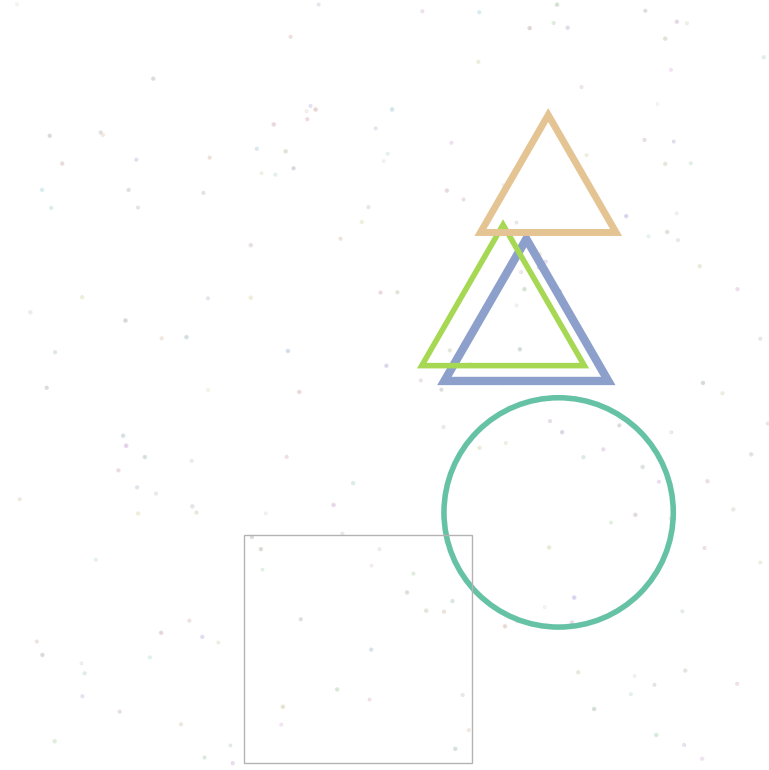[{"shape": "circle", "thickness": 2, "radius": 0.74, "center": [0.725, 0.335]}, {"shape": "triangle", "thickness": 3, "radius": 0.61, "center": [0.684, 0.567]}, {"shape": "triangle", "thickness": 2, "radius": 0.61, "center": [0.653, 0.586]}, {"shape": "triangle", "thickness": 2.5, "radius": 0.51, "center": [0.712, 0.749]}, {"shape": "square", "thickness": 0.5, "radius": 0.74, "center": [0.465, 0.157]}]